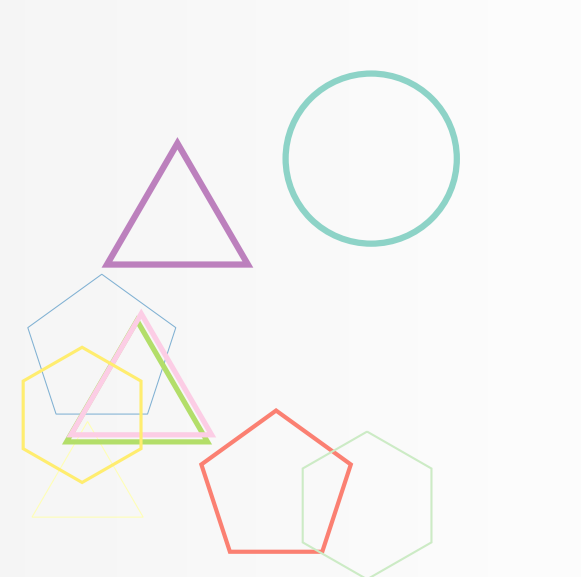[{"shape": "circle", "thickness": 3, "radius": 0.74, "center": [0.639, 0.724]}, {"shape": "triangle", "thickness": 0.5, "radius": 0.55, "center": [0.151, 0.159]}, {"shape": "pentagon", "thickness": 2, "radius": 0.68, "center": [0.475, 0.153]}, {"shape": "pentagon", "thickness": 0.5, "radius": 0.67, "center": [0.175, 0.39]}, {"shape": "triangle", "thickness": 2.5, "radius": 0.7, "center": [0.236, 0.304]}, {"shape": "triangle", "thickness": 2.5, "radius": 0.7, "center": [0.243, 0.316]}, {"shape": "triangle", "thickness": 3, "radius": 0.7, "center": [0.305, 0.611]}, {"shape": "hexagon", "thickness": 1, "radius": 0.64, "center": [0.632, 0.124]}, {"shape": "hexagon", "thickness": 1.5, "radius": 0.59, "center": [0.141, 0.281]}]